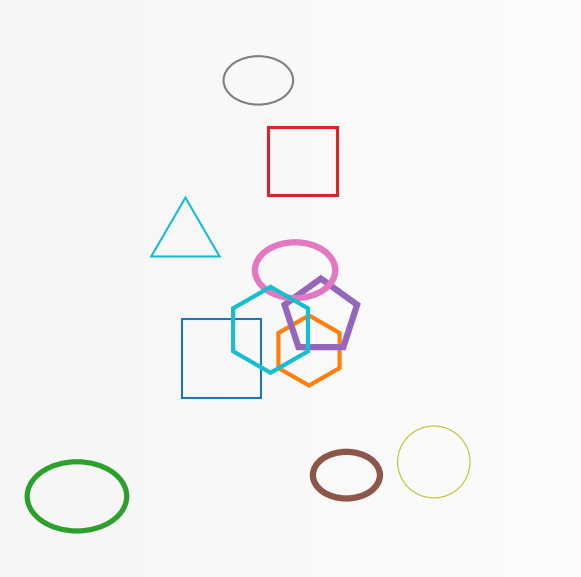[{"shape": "square", "thickness": 1, "radius": 0.34, "center": [0.381, 0.378]}, {"shape": "hexagon", "thickness": 2, "radius": 0.3, "center": [0.532, 0.392]}, {"shape": "oval", "thickness": 2.5, "radius": 0.43, "center": [0.132, 0.14]}, {"shape": "square", "thickness": 1.5, "radius": 0.3, "center": [0.521, 0.721]}, {"shape": "pentagon", "thickness": 3, "radius": 0.33, "center": [0.552, 0.451]}, {"shape": "oval", "thickness": 3, "radius": 0.29, "center": [0.596, 0.176]}, {"shape": "oval", "thickness": 3, "radius": 0.35, "center": [0.508, 0.531]}, {"shape": "oval", "thickness": 1, "radius": 0.3, "center": [0.444, 0.86]}, {"shape": "circle", "thickness": 0.5, "radius": 0.31, "center": [0.746, 0.199]}, {"shape": "triangle", "thickness": 1, "radius": 0.34, "center": [0.319, 0.589]}, {"shape": "hexagon", "thickness": 2, "radius": 0.37, "center": [0.465, 0.428]}]